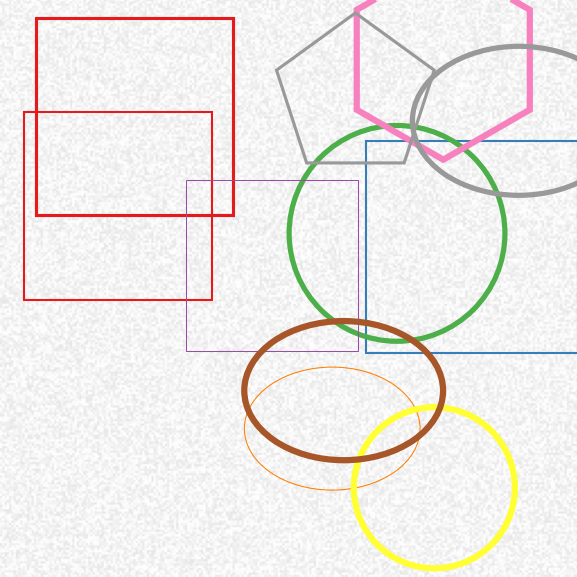[{"shape": "square", "thickness": 1, "radius": 0.82, "center": [0.204, 0.642]}, {"shape": "square", "thickness": 1.5, "radius": 0.85, "center": [0.232, 0.798]}, {"shape": "square", "thickness": 1, "radius": 0.92, "center": [0.817, 0.572]}, {"shape": "circle", "thickness": 2.5, "radius": 0.93, "center": [0.687, 0.595]}, {"shape": "square", "thickness": 0.5, "radius": 0.74, "center": [0.471, 0.539]}, {"shape": "oval", "thickness": 0.5, "radius": 0.76, "center": [0.575, 0.257]}, {"shape": "circle", "thickness": 3, "radius": 0.7, "center": [0.752, 0.155]}, {"shape": "oval", "thickness": 3, "radius": 0.86, "center": [0.595, 0.323]}, {"shape": "hexagon", "thickness": 3, "radius": 0.87, "center": [0.768, 0.896]}, {"shape": "oval", "thickness": 2.5, "radius": 0.92, "center": [0.898, 0.79]}, {"shape": "pentagon", "thickness": 1.5, "radius": 0.72, "center": [0.615, 0.833]}]